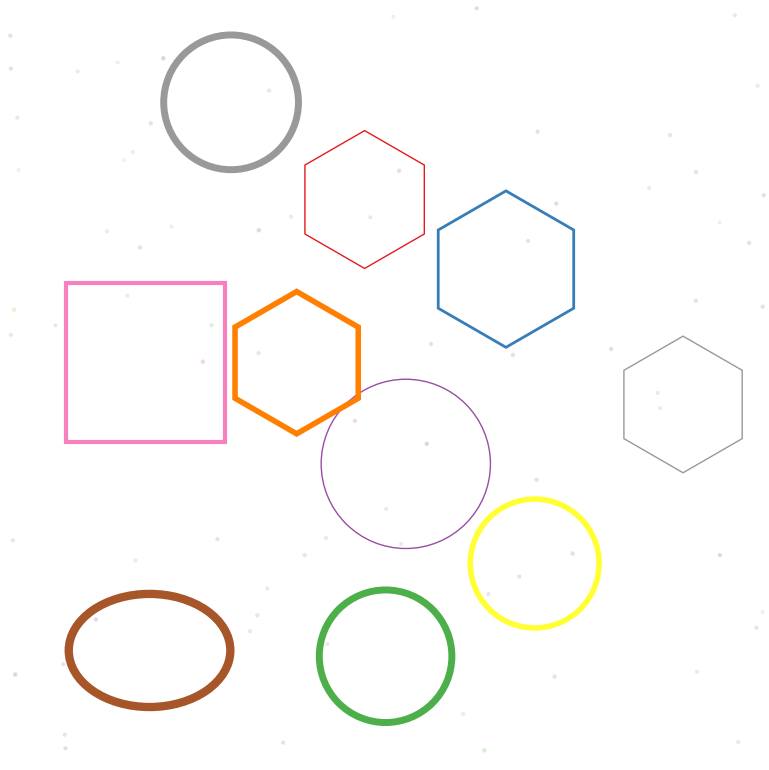[{"shape": "hexagon", "thickness": 0.5, "radius": 0.45, "center": [0.474, 0.741]}, {"shape": "hexagon", "thickness": 1, "radius": 0.51, "center": [0.657, 0.651]}, {"shape": "circle", "thickness": 2.5, "radius": 0.43, "center": [0.501, 0.148]}, {"shape": "circle", "thickness": 0.5, "radius": 0.55, "center": [0.527, 0.398]}, {"shape": "hexagon", "thickness": 2, "radius": 0.46, "center": [0.385, 0.529]}, {"shape": "circle", "thickness": 2, "radius": 0.42, "center": [0.694, 0.268]}, {"shape": "oval", "thickness": 3, "radius": 0.52, "center": [0.194, 0.155]}, {"shape": "square", "thickness": 1.5, "radius": 0.52, "center": [0.189, 0.529]}, {"shape": "hexagon", "thickness": 0.5, "radius": 0.44, "center": [0.887, 0.475]}, {"shape": "circle", "thickness": 2.5, "radius": 0.44, "center": [0.3, 0.867]}]